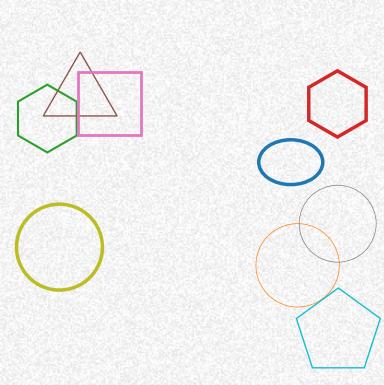[{"shape": "oval", "thickness": 2.5, "radius": 0.42, "center": [0.755, 0.579]}, {"shape": "circle", "thickness": 0.5, "radius": 0.54, "center": [0.773, 0.311]}, {"shape": "hexagon", "thickness": 1.5, "radius": 0.44, "center": [0.123, 0.692]}, {"shape": "hexagon", "thickness": 2.5, "radius": 0.43, "center": [0.876, 0.73]}, {"shape": "triangle", "thickness": 1, "radius": 0.55, "center": [0.208, 0.754]}, {"shape": "square", "thickness": 2, "radius": 0.41, "center": [0.285, 0.731]}, {"shape": "circle", "thickness": 0.5, "radius": 0.5, "center": [0.877, 0.419]}, {"shape": "circle", "thickness": 2.5, "radius": 0.56, "center": [0.154, 0.358]}, {"shape": "pentagon", "thickness": 1, "radius": 0.57, "center": [0.879, 0.137]}]